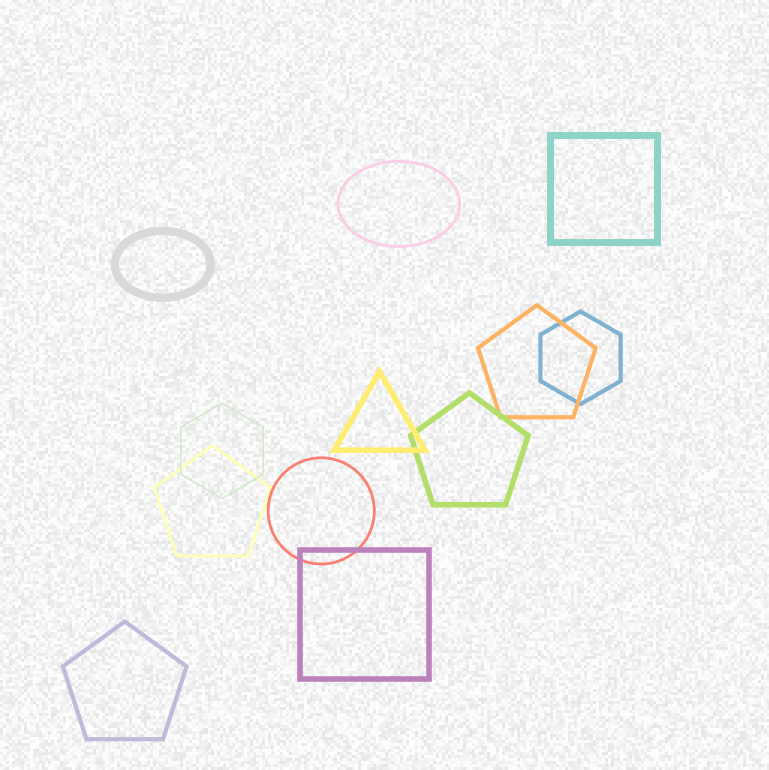[{"shape": "square", "thickness": 2.5, "radius": 0.35, "center": [0.784, 0.755]}, {"shape": "pentagon", "thickness": 1, "radius": 0.4, "center": [0.276, 0.342]}, {"shape": "pentagon", "thickness": 1.5, "radius": 0.42, "center": [0.162, 0.108]}, {"shape": "circle", "thickness": 1, "radius": 0.34, "center": [0.417, 0.336]}, {"shape": "hexagon", "thickness": 1.5, "radius": 0.3, "center": [0.754, 0.535]}, {"shape": "pentagon", "thickness": 1.5, "radius": 0.4, "center": [0.697, 0.523]}, {"shape": "pentagon", "thickness": 2, "radius": 0.4, "center": [0.61, 0.409]}, {"shape": "oval", "thickness": 1, "radius": 0.4, "center": [0.518, 0.735]}, {"shape": "oval", "thickness": 3, "radius": 0.31, "center": [0.211, 0.657]}, {"shape": "square", "thickness": 2, "radius": 0.42, "center": [0.473, 0.202]}, {"shape": "hexagon", "thickness": 0.5, "radius": 0.31, "center": [0.288, 0.415]}, {"shape": "triangle", "thickness": 2, "radius": 0.34, "center": [0.493, 0.449]}]